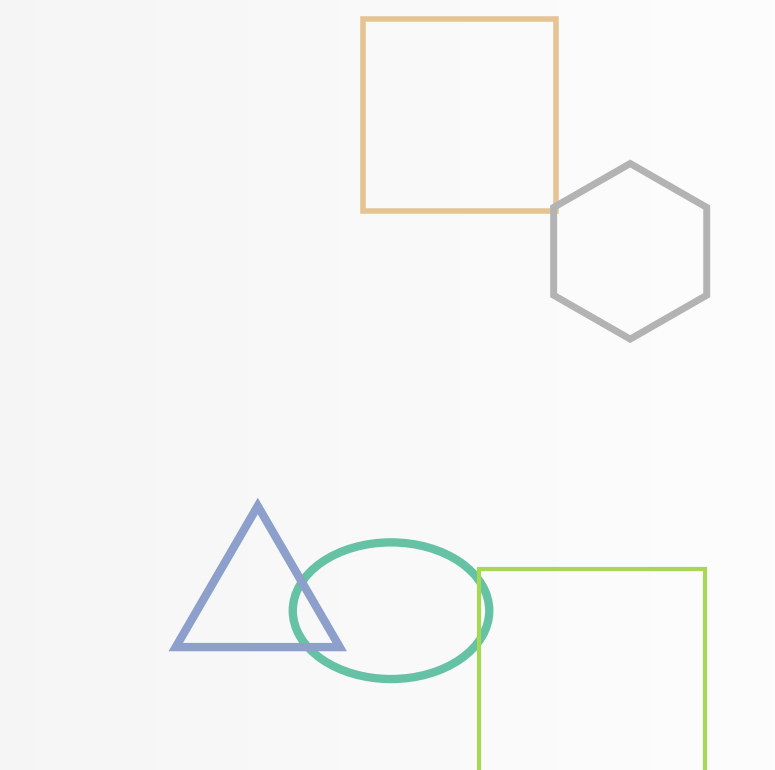[{"shape": "oval", "thickness": 3, "radius": 0.63, "center": [0.505, 0.207]}, {"shape": "triangle", "thickness": 3, "radius": 0.61, "center": [0.333, 0.221]}, {"shape": "square", "thickness": 1.5, "radius": 0.73, "center": [0.764, 0.115]}, {"shape": "square", "thickness": 2, "radius": 0.62, "center": [0.593, 0.851]}, {"shape": "hexagon", "thickness": 2.5, "radius": 0.57, "center": [0.813, 0.674]}]